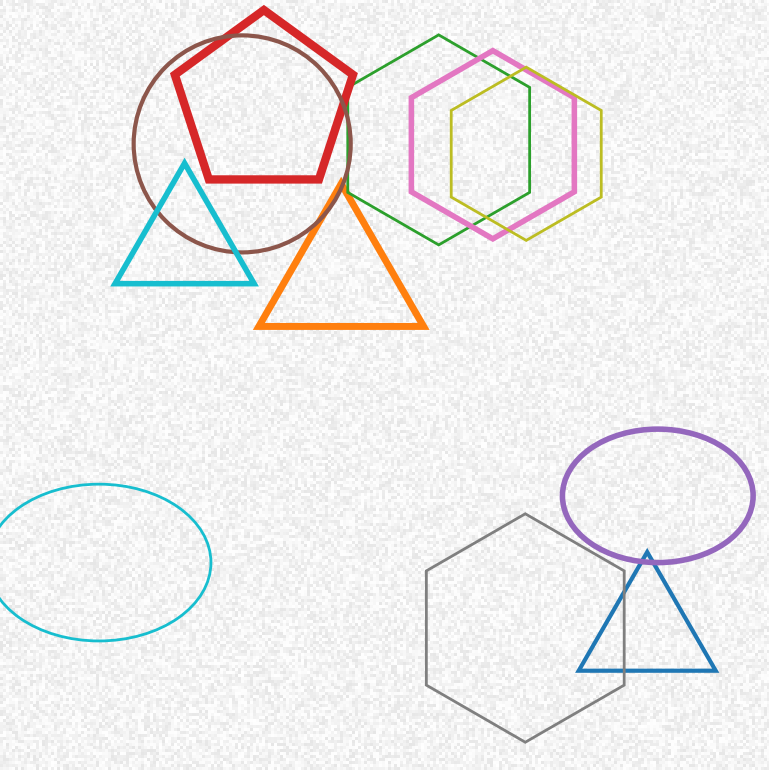[{"shape": "triangle", "thickness": 1.5, "radius": 0.51, "center": [0.841, 0.18]}, {"shape": "triangle", "thickness": 2.5, "radius": 0.62, "center": [0.443, 0.638]}, {"shape": "hexagon", "thickness": 1, "radius": 0.68, "center": [0.57, 0.818]}, {"shape": "pentagon", "thickness": 3, "radius": 0.61, "center": [0.343, 0.865]}, {"shape": "oval", "thickness": 2, "radius": 0.62, "center": [0.854, 0.356]}, {"shape": "circle", "thickness": 1.5, "radius": 0.7, "center": [0.315, 0.813]}, {"shape": "hexagon", "thickness": 2, "radius": 0.61, "center": [0.64, 0.812]}, {"shape": "hexagon", "thickness": 1, "radius": 0.74, "center": [0.682, 0.184]}, {"shape": "hexagon", "thickness": 1, "radius": 0.56, "center": [0.683, 0.8]}, {"shape": "triangle", "thickness": 2, "radius": 0.52, "center": [0.24, 0.684]}, {"shape": "oval", "thickness": 1, "radius": 0.73, "center": [0.129, 0.269]}]